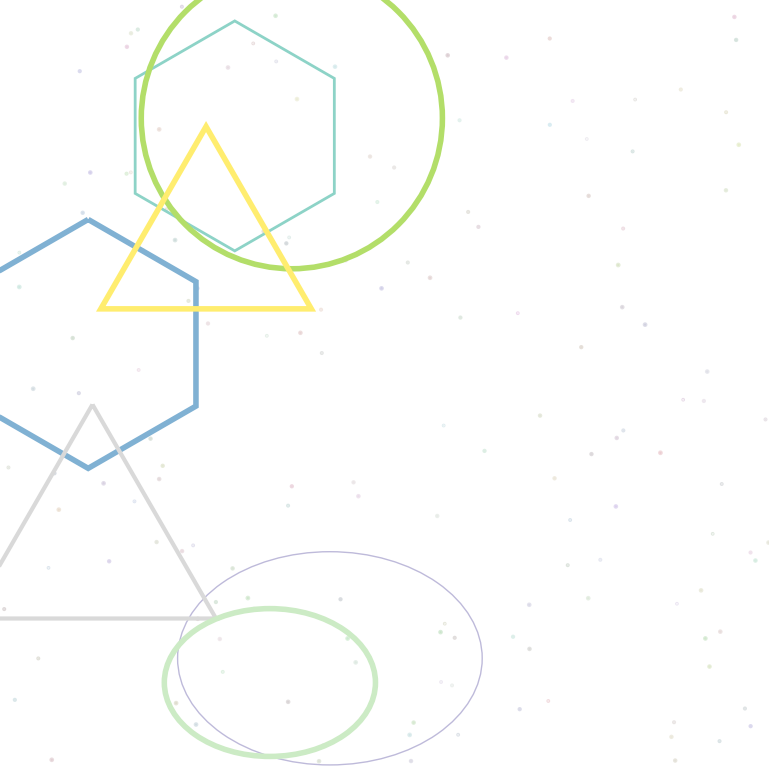[{"shape": "hexagon", "thickness": 1, "radius": 0.75, "center": [0.305, 0.823]}, {"shape": "oval", "thickness": 0.5, "radius": 0.99, "center": [0.428, 0.145]}, {"shape": "hexagon", "thickness": 2, "radius": 0.81, "center": [0.115, 0.553]}, {"shape": "circle", "thickness": 2, "radius": 0.98, "center": [0.379, 0.846]}, {"shape": "triangle", "thickness": 1.5, "radius": 0.93, "center": [0.12, 0.289]}, {"shape": "oval", "thickness": 2, "radius": 0.69, "center": [0.351, 0.114]}, {"shape": "triangle", "thickness": 2, "radius": 0.79, "center": [0.268, 0.678]}]